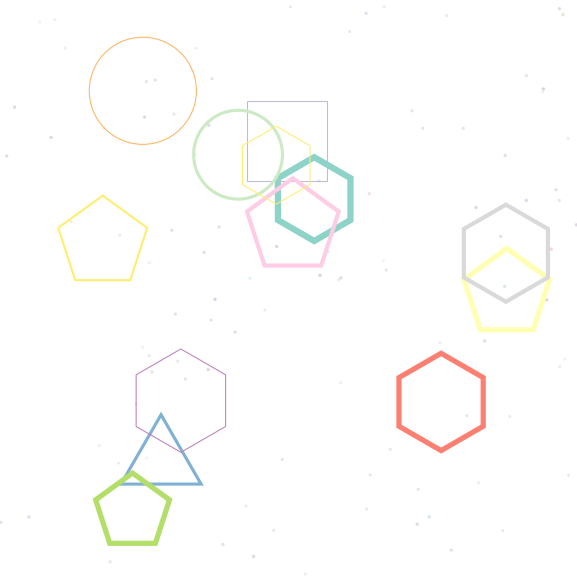[{"shape": "hexagon", "thickness": 3, "radius": 0.36, "center": [0.544, 0.654]}, {"shape": "pentagon", "thickness": 2.5, "radius": 0.39, "center": [0.877, 0.491]}, {"shape": "square", "thickness": 0.5, "radius": 0.35, "center": [0.497, 0.755]}, {"shape": "hexagon", "thickness": 2.5, "radius": 0.42, "center": [0.764, 0.303]}, {"shape": "triangle", "thickness": 1.5, "radius": 0.4, "center": [0.279, 0.201]}, {"shape": "circle", "thickness": 0.5, "radius": 0.46, "center": [0.247, 0.842]}, {"shape": "pentagon", "thickness": 2.5, "radius": 0.34, "center": [0.23, 0.113]}, {"shape": "pentagon", "thickness": 2, "radius": 0.42, "center": [0.507, 0.607]}, {"shape": "hexagon", "thickness": 2, "radius": 0.42, "center": [0.876, 0.561]}, {"shape": "hexagon", "thickness": 0.5, "radius": 0.45, "center": [0.313, 0.305]}, {"shape": "circle", "thickness": 1.5, "radius": 0.38, "center": [0.412, 0.731]}, {"shape": "pentagon", "thickness": 1, "radius": 0.41, "center": [0.178, 0.58]}, {"shape": "hexagon", "thickness": 0.5, "radius": 0.34, "center": [0.478, 0.713]}]